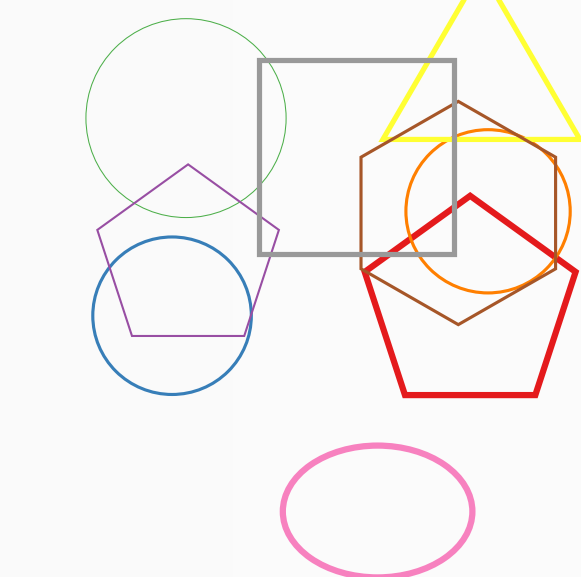[{"shape": "pentagon", "thickness": 3, "radius": 0.95, "center": [0.809, 0.469]}, {"shape": "circle", "thickness": 1.5, "radius": 0.68, "center": [0.296, 0.452]}, {"shape": "circle", "thickness": 0.5, "radius": 0.86, "center": [0.32, 0.795]}, {"shape": "pentagon", "thickness": 1, "radius": 0.82, "center": [0.324, 0.55]}, {"shape": "circle", "thickness": 1.5, "radius": 0.71, "center": [0.84, 0.633]}, {"shape": "triangle", "thickness": 2.5, "radius": 0.98, "center": [0.828, 0.856]}, {"shape": "hexagon", "thickness": 1.5, "radius": 0.97, "center": [0.788, 0.63]}, {"shape": "oval", "thickness": 3, "radius": 0.82, "center": [0.65, 0.113]}, {"shape": "square", "thickness": 2.5, "radius": 0.84, "center": [0.613, 0.728]}]